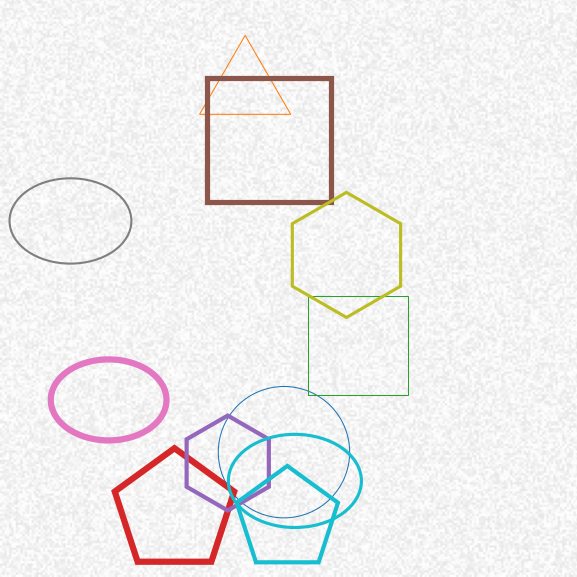[{"shape": "circle", "thickness": 0.5, "radius": 0.57, "center": [0.492, 0.216]}, {"shape": "triangle", "thickness": 0.5, "radius": 0.46, "center": [0.424, 0.847]}, {"shape": "square", "thickness": 0.5, "radius": 0.43, "center": [0.62, 0.401]}, {"shape": "pentagon", "thickness": 3, "radius": 0.54, "center": [0.302, 0.114]}, {"shape": "hexagon", "thickness": 2, "radius": 0.41, "center": [0.394, 0.197]}, {"shape": "square", "thickness": 2.5, "radius": 0.54, "center": [0.466, 0.757]}, {"shape": "oval", "thickness": 3, "radius": 0.5, "center": [0.188, 0.307]}, {"shape": "oval", "thickness": 1, "radius": 0.53, "center": [0.122, 0.617]}, {"shape": "hexagon", "thickness": 1.5, "radius": 0.54, "center": [0.6, 0.558]}, {"shape": "pentagon", "thickness": 2, "radius": 0.46, "center": [0.498, 0.1]}, {"shape": "oval", "thickness": 1.5, "radius": 0.58, "center": [0.511, 0.166]}]